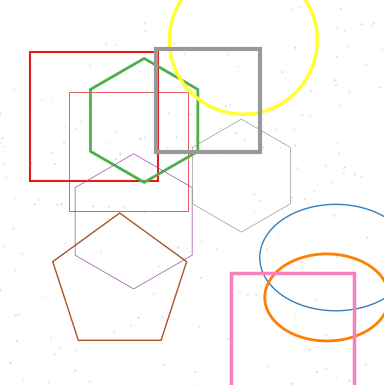[{"shape": "square", "thickness": 0.5, "radius": 0.77, "center": [0.334, 0.606]}, {"shape": "square", "thickness": 1.5, "radius": 0.83, "center": [0.244, 0.697]}, {"shape": "oval", "thickness": 1, "radius": 0.99, "center": [0.872, 0.331]}, {"shape": "hexagon", "thickness": 2, "radius": 0.8, "center": [0.374, 0.687]}, {"shape": "hexagon", "thickness": 0.5, "radius": 0.88, "center": [0.347, 0.425]}, {"shape": "oval", "thickness": 2, "radius": 0.81, "center": [0.849, 0.227]}, {"shape": "circle", "thickness": 2.5, "radius": 0.96, "center": [0.632, 0.895]}, {"shape": "pentagon", "thickness": 1, "radius": 0.91, "center": [0.311, 0.264]}, {"shape": "square", "thickness": 2.5, "radius": 0.8, "center": [0.759, 0.129]}, {"shape": "hexagon", "thickness": 0.5, "radius": 0.73, "center": [0.627, 0.544]}, {"shape": "square", "thickness": 3, "radius": 0.67, "center": [0.541, 0.738]}]